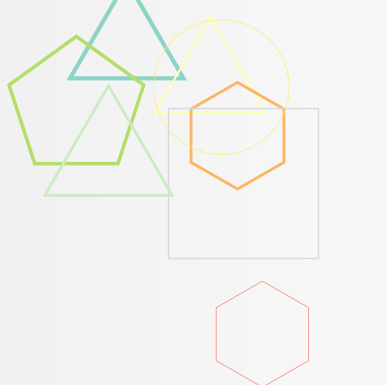[{"shape": "triangle", "thickness": 3, "radius": 0.84, "center": [0.327, 0.881]}, {"shape": "triangle", "thickness": 1.5, "radius": 0.83, "center": [0.543, 0.79]}, {"shape": "hexagon", "thickness": 0.5, "radius": 0.69, "center": [0.677, 0.132]}, {"shape": "hexagon", "thickness": 2, "radius": 0.69, "center": [0.613, 0.648]}, {"shape": "pentagon", "thickness": 2.5, "radius": 0.91, "center": [0.197, 0.723]}, {"shape": "square", "thickness": 1, "radius": 0.97, "center": [0.627, 0.525]}, {"shape": "triangle", "thickness": 2, "radius": 0.95, "center": [0.28, 0.588]}, {"shape": "circle", "thickness": 0.5, "radius": 0.87, "center": [0.571, 0.774]}]